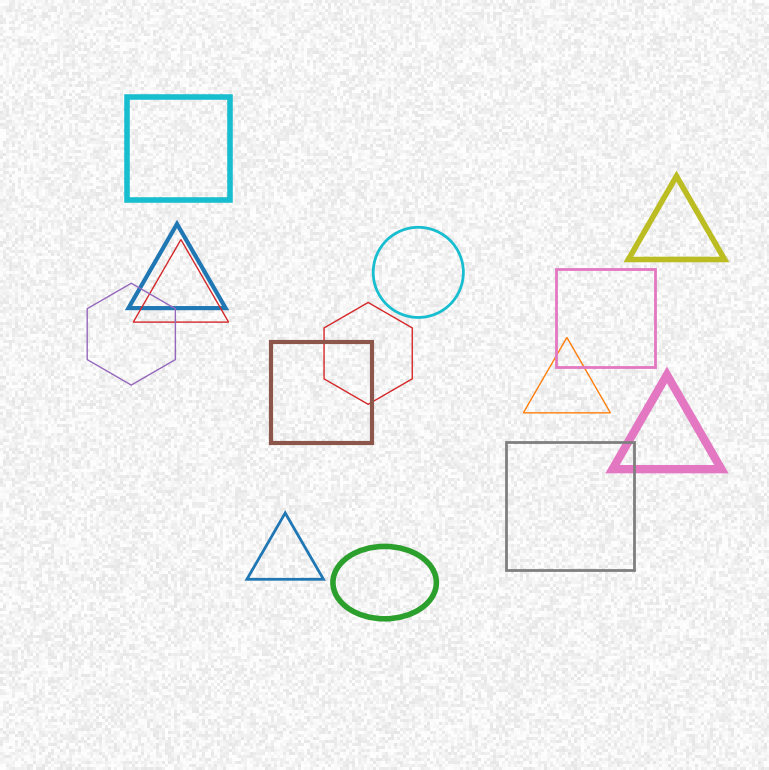[{"shape": "triangle", "thickness": 1.5, "radius": 0.36, "center": [0.23, 0.636]}, {"shape": "triangle", "thickness": 1, "radius": 0.29, "center": [0.37, 0.276]}, {"shape": "triangle", "thickness": 0.5, "radius": 0.33, "center": [0.736, 0.496]}, {"shape": "oval", "thickness": 2, "radius": 0.34, "center": [0.5, 0.243]}, {"shape": "hexagon", "thickness": 0.5, "radius": 0.33, "center": [0.478, 0.541]}, {"shape": "triangle", "thickness": 0.5, "radius": 0.36, "center": [0.235, 0.617]}, {"shape": "hexagon", "thickness": 0.5, "radius": 0.33, "center": [0.17, 0.566]}, {"shape": "square", "thickness": 1.5, "radius": 0.33, "center": [0.417, 0.49]}, {"shape": "triangle", "thickness": 3, "radius": 0.41, "center": [0.866, 0.432]}, {"shape": "square", "thickness": 1, "radius": 0.32, "center": [0.786, 0.587]}, {"shape": "square", "thickness": 1, "radius": 0.41, "center": [0.74, 0.343]}, {"shape": "triangle", "thickness": 2, "radius": 0.36, "center": [0.879, 0.699]}, {"shape": "circle", "thickness": 1, "radius": 0.29, "center": [0.543, 0.646]}, {"shape": "square", "thickness": 2, "radius": 0.34, "center": [0.232, 0.807]}]